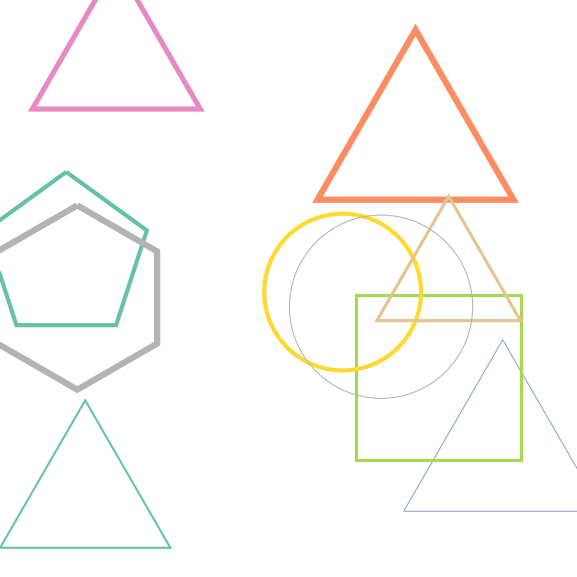[{"shape": "pentagon", "thickness": 2, "radius": 0.73, "center": [0.115, 0.555]}, {"shape": "triangle", "thickness": 1, "radius": 0.85, "center": [0.148, 0.136]}, {"shape": "triangle", "thickness": 3, "radius": 0.98, "center": [0.72, 0.751]}, {"shape": "triangle", "thickness": 0.5, "radius": 0.99, "center": [0.871, 0.213]}, {"shape": "triangle", "thickness": 2.5, "radius": 0.84, "center": [0.201, 0.894]}, {"shape": "square", "thickness": 1.5, "radius": 0.71, "center": [0.759, 0.346]}, {"shape": "circle", "thickness": 2, "radius": 0.68, "center": [0.593, 0.493]}, {"shape": "triangle", "thickness": 1.5, "radius": 0.72, "center": [0.777, 0.516]}, {"shape": "hexagon", "thickness": 3, "radius": 0.8, "center": [0.134, 0.484]}, {"shape": "circle", "thickness": 0.5, "radius": 0.79, "center": [0.66, 0.468]}]